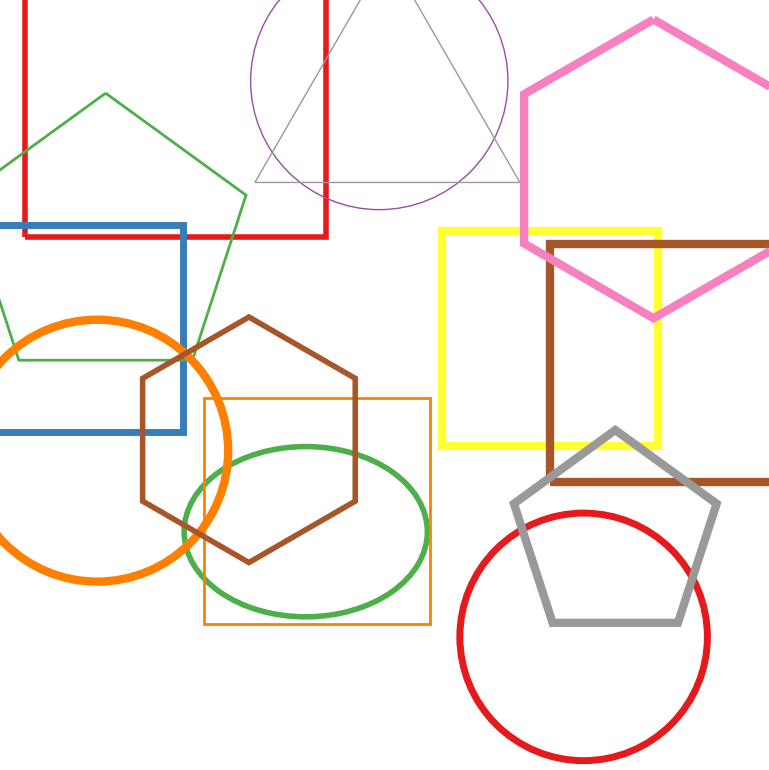[{"shape": "square", "thickness": 2, "radius": 0.97, "center": [0.228, 0.887]}, {"shape": "circle", "thickness": 2.5, "radius": 0.8, "center": [0.758, 0.173]}, {"shape": "square", "thickness": 2.5, "radius": 0.67, "center": [0.103, 0.573]}, {"shape": "oval", "thickness": 2, "radius": 0.79, "center": [0.397, 0.309]}, {"shape": "pentagon", "thickness": 1, "radius": 0.96, "center": [0.137, 0.687]}, {"shape": "circle", "thickness": 0.5, "radius": 0.84, "center": [0.493, 0.895]}, {"shape": "square", "thickness": 1, "radius": 0.74, "center": [0.412, 0.337]}, {"shape": "circle", "thickness": 3, "radius": 0.85, "center": [0.126, 0.415]}, {"shape": "square", "thickness": 3, "radius": 0.7, "center": [0.715, 0.56]}, {"shape": "square", "thickness": 3, "radius": 0.77, "center": [0.87, 0.528]}, {"shape": "hexagon", "thickness": 2, "radius": 0.8, "center": [0.323, 0.429]}, {"shape": "hexagon", "thickness": 3, "radius": 0.97, "center": [0.849, 0.781]}, {"shape": "triangle", "thickness": 0.5, "radius": 0.99, "center": [0.503, 0.862]}, {"shape": "pentagon", "thickness": 3, "radius": 0.69, "center": [0.799, 0.303]}]